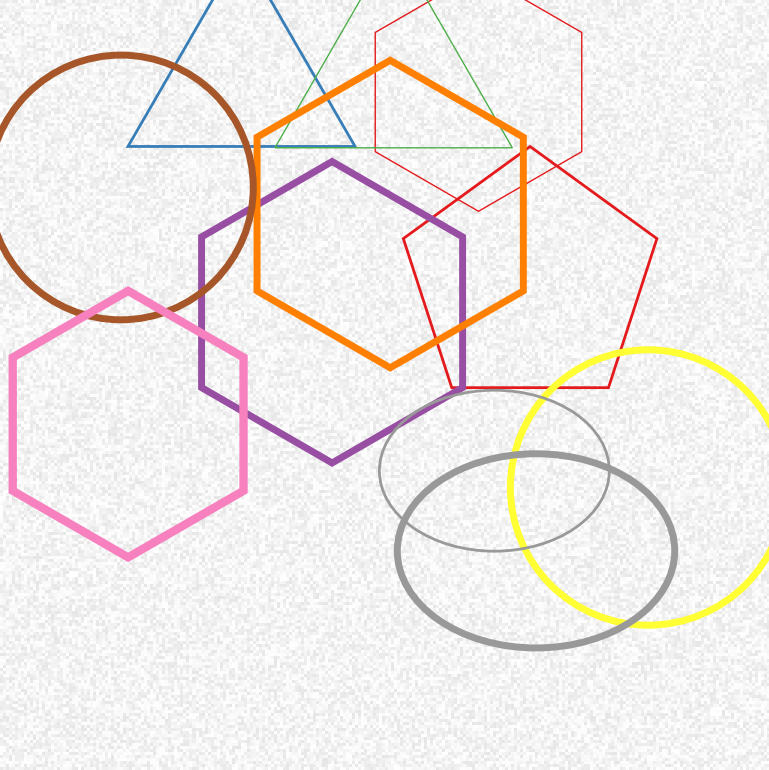[{"shape": "pentagon", "thickness": 1, "radius": 0.87, "center": [0.688, 0.637]}, {"shape": "hexagon", "thickness": 0.5, "radius": 0.77, "center": [0.621, 0.88]}, {"shape": "triangle", "thickness": 1, "radius": 0.85, "center": [0.314, 0.895]}, {"shape": "triangle", "thickness": 0.5, "radius": 0.89, "center": [0.511, 0.897]}, {"shape": "hexagon", "thickness": 2.5, "radius": 0.98, "center": [0.431, 0.594]}, {"shape": "hexagon", "thickness": 2.5, "radius": 1.0, "center": [0.507, 0.722]}, {"shape": "circle", "thickness": 2.5, "radius": 0.89, "center": [0.842, 0.367]}, {"shape": "circle", "thickness": 2.5, "radius": 0.86, "center": [0.157, 0.757]}, {"shape": "hexagon", "thickness": 3, "radius": 0.87, "center": [0.166, 0.449]}, {"shape": "oval", "thickness": 2.5, "radius": 0.9, "center": [0.696, 0.285]}, {"shape": "oval", "thickness": 1, "radius": 0.75, "center": [0.642, 0.389]}]